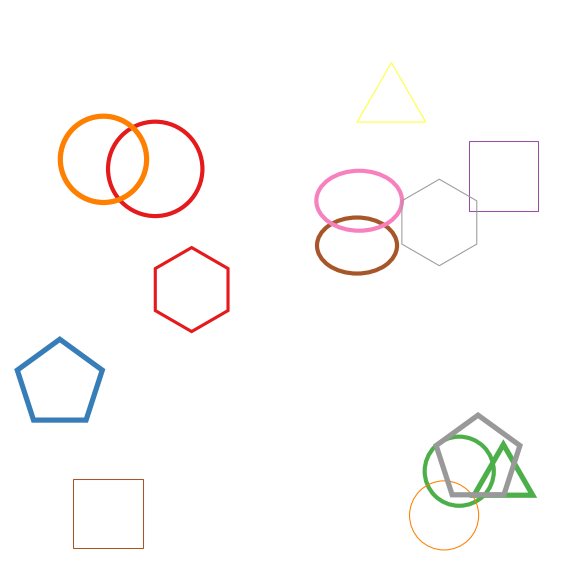[{"shape": "hexagon", "thickness": 1.5, "radius": 0.36, "center": [0.332, 0.498]}, {"shape": "circle", "thickness": 2, "radius": 0.41, "center": [0.269, 0.707]}, {"shape": "pentagon", "thickness": 2.5, "radius": 0.39, "center": [0.104, 0.334]}, {"shape": "circle", "thickness": 2, "radius": 0.3, "center": [0.795, 0.183]}, {"shape": "triangle", "thickness": 2.5, "radius": 0.29, "center": [0.872, 0.171]}, {"shape": "square", "thickness": 0.5, "radius": 0.3, "center": [0.872, 0.694]}, {"shape": "circle", "thickness": 0.5, "radius": 0.3, "center": [0.769, 0.107]}, {"shape": "circle", "thickness": 2.5, "radius": 0.37, "center": [0.179, 0.723]}, {"shape": "triangle", "thickness": 0.5, "radius": 0.34, "center": [0.678, 0.822]}, {"shape": "square", "thickness": 0.5, "radius": 0.3, "center": [0.188, 0.11]}, {"shape": "oval", "thickness": 2, "radius": 0.35, "center": [0.618, 0.574]}, {"shape": "oval", "thickness": 2, "radius": 0.37, "center": [0.622, 0.652]}, {"shape": "hexagon", "thickness": 0.5, "radius": 0.37, "center": [0.761, 0.614]}, {"shape": "pentagon", "thickness": 2.5, "radius": 0.38, "center": [0.828, 0.204]}]